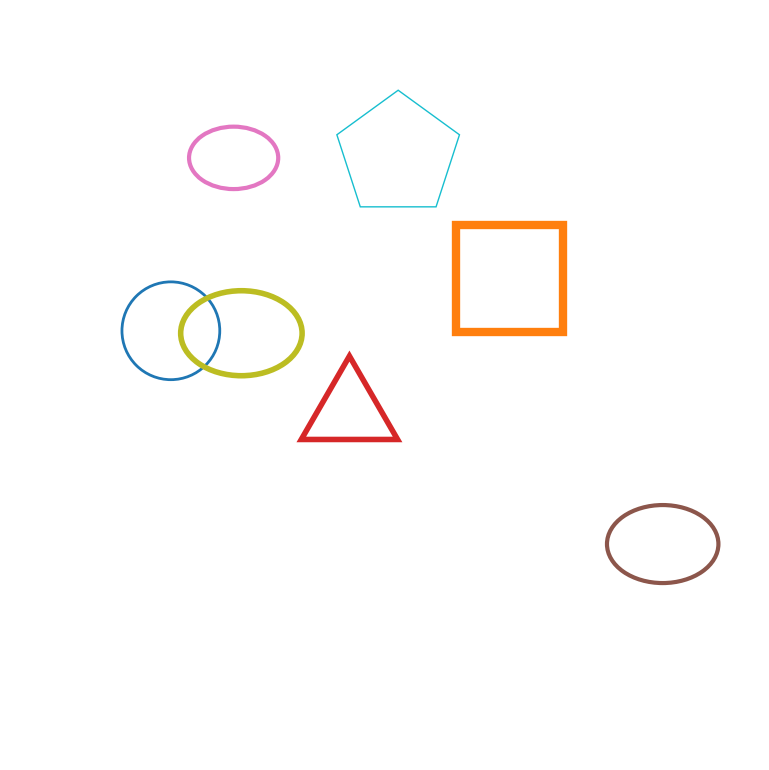[{"shape": "circle", "thickness": 1, "radius": 0.32, "center": [0.222, 0.57]}, {"shape": "square", "thickness": 3, "radius": 0.35, "center": [0.662, 0.639]}, {"shape": "triangle", "thickness": 2, "radius": 0.36, "center": [0.454, 0.465]}, {"shape": "oval", "thickness": 1.5, "radius": 0.36, "center": [0.861, 0.293]}, {"shape": "oval", "thickness": 1.5, "radius": 0.29, "center": [0.303, 0.795]}, {"shape": "oval", "thickness": 2, "radius": 0.39, "center": [0.313, 0.567]}, {"shape": "pentagon", "thickness": 0.5, "radius": 0.42, "center": [0.517, 0.799]}]